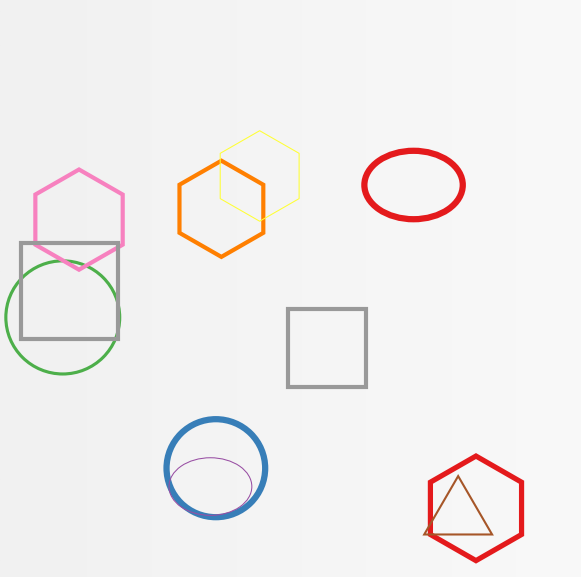[{"shape": "hexagon", "thickness": 2.5, "radius": 0.45, "center": [0.819, 0.119]}, {"shape": "oval", "thickness": 3, "radius": 0.42, "center": [0.712, 0.679]}, {"shape": "circle", "thickness": 3, "radius": 0.42, "center": [0.371, 0.188]}, {"shape": "circle", "thickness": 1.5, "radius": 0.49, "center": [0.108, 0.449]}, {"shape": "oval", "thickness": 0.5, "radius": 0.36, "center": [0.362, 0.157]}, {"shape": "hexagon", "thickness": 2, "radius": 0.42, "center": [0.381, 0.638]}, {"shape": "hexagon", "thickness": 0.5, "radius": 0.39, "center": [0.447, 0.694]}, {"shape": "triangle", "thickness": 1, "radius": 0.34, "center": [0.788, 0.107]}, {"shape": "hexagon", "thickness": 2, "radius": 0.43, "center": [0.136, 0.619]}, {"shape": "square", "thickness": 2, "radius": 0.42, "center": [0.12, 0.496]}, {"shape": "square", "thickness": 2, "radius": 0.34, "center": [0.562, 0.397]}]